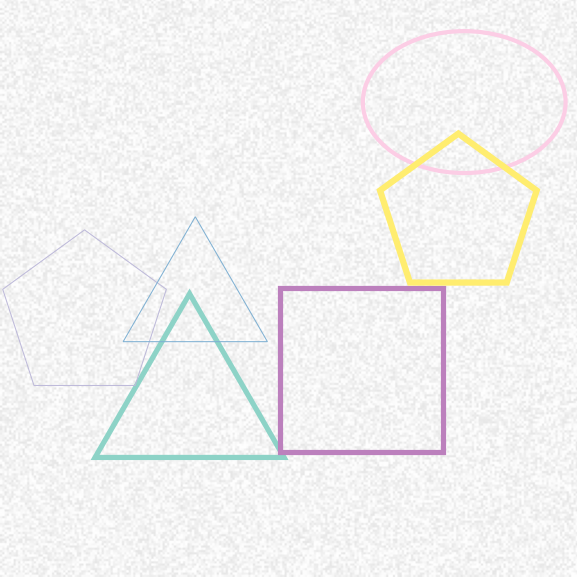[{"shape": "triangle", "thickness": 2.5, "radius": 0.94, "center": [0.328, 0.301]}, {"shape": "pentagon", "thickness": 0.5, "radius": 0.74, "center": [0.146, 0.452]}, {"shape": "triangle", "thickness": 0.5, "radius": 0.72, "center": [0.338, 0.48]}, {"shape": "oval", "thickness": 2, "radius": 0.88, "center": [0.804, 0.822]}, {"shape": "square", "thickness": 2.5, "radius": 0.71, "center": [0.626, 0.358]}, {"shape": "pentagon", "thickness": 3, "radius": 0.71, "center": [0.794, 0.625]}]